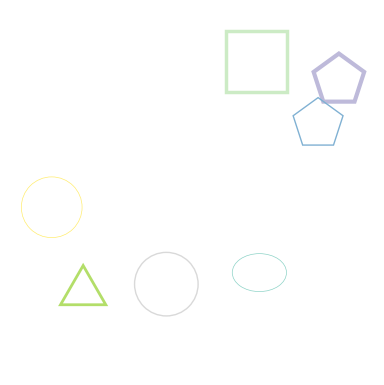[{"shape": "oval", "thickness": 0.5, "radius": 0.35, "center": [0.674, 0.292]}, {"shape": "pentagon", "thickness": 3, "radius": 0.35, "center": [0.88, 0.792]}, {"shape": "pentagon", "thickness": 1, "radius": 0.34, "center": [0.826, 0.678]}, {"shape": "triangle", "thickness": 2, "radius": 0.34, "center": [0.216, 0.242]}, {"shape": "circle", "thickness": 1, "radius": 0.41, "center": [0.432, 0.262]}, {"shape": "square", "thickness": 2.5, "radius": 0.39, "center": [0.666, 0.84]}, {"shape": "circle", "thickness": 0.5, "radius": 0.39, "center": [0.134, 0.462]}]